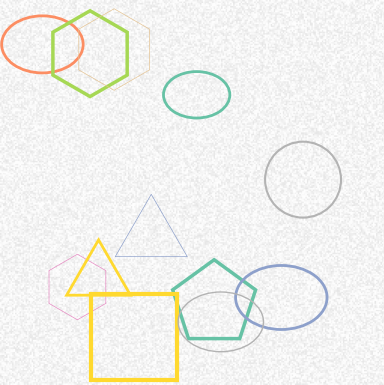[{"shape": "oval", "thickness": 2, "radius": 0.43, "center": [0.511, 0.754]}, {"shape": "pentagon", "thickness": 2.5, "radius": 0.57, "center": [0.556, 0.212]}, {"shape": "oval", "thickness": 2, "radius": 0.53, "center": [0.11, 0.885]}, {"shape": "triangle", "thickness": 0.5, "radius": 0.54, "center": [0.393, 0.387]}, {"shape": "oval", "thickness": 2, "radius": 0.59, "center": [0.731, 0.227]}, {"shape": "hexagon", "thickness": 0.5, "radius": 0.43, "center": [0.201, 0.255]}, {"shape": "hexagon", "thickness": 2.5, "radius": 0.56, "center": [0.234, 0.861]}, {"shape": "square", "thickness": 3, "radius": 0.56, "center": [0.349, 0.125]}, {"shape": "triangle", "thickness": 2, "radius": 0.48, "center": [0.256, 0.281]}, {"shape": "hexagon", "thickness": 0.5, "radius": 0.53, "center": [0.296, 0.871]}, {"shape": "oval", "thickness": 1, "radius": 0.55, "center": [0.574, 0.164]}, {"shape": "circle", "thickness": 1.5, "radius": 0.49, "center": [0.787, 0.533]}]